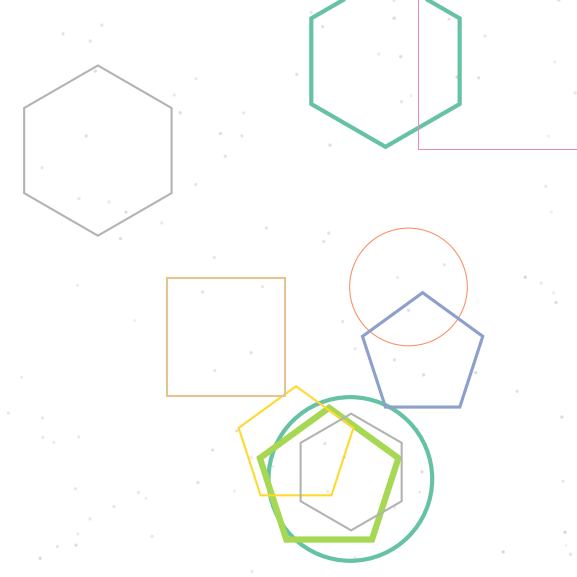[{"shape": "hexagon", "thickness": 2, "radius": 0.74, "center": [0.667, 0.893]}, {"shape": "circle", "thickness": 2, "radius": 0.71, "center": [0.607, 0.17]}, {"shape": "circle", "thickness": 0.5, "radius": 0.51, "center": [0.707, 0.502]}, {"shape": "pentagon", "thickness": 1.5, "radius": 0.55, "center": [0.732, 0.383]}, {"shape": "square", "thickness": 0.5, "radius": 0.72, "center": [0.869, 0.885]}, {"shape": "pentagon", "thickness": 3, "radius": 0.63, "center": [0.57, 0.167]}, {"shape": "pentagon", "thickness": 1, "radius": 0.52, "center": [0.513, 0.226]}, {"shape": "square", "thickness": 1, "radius": 0.51, "center": [0.391, 0.415]}, {"shape": "hexagon", "thickness": 1, "radius": 0.51, "center": [0.608, 0.182]}, {"shape": "hexagon", "thickness": 1, "radius": 0.74, "center": [0.169, 0.738]}]